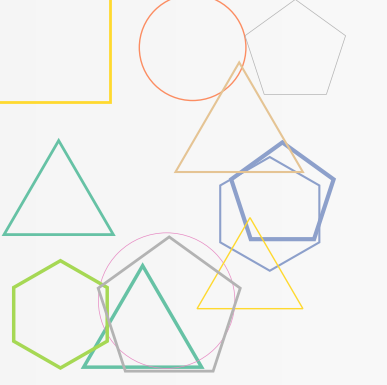[{"shape": "triangle", "thickness": 2.5, "radius": 0.88, "center": [0.368, 0.134]}, {"shape": "triangle", "thickness": 2, "radius": 0.81, "center": [0.151, 0.472]}, {"shape": "circle", "thickness": 1, "radius": 0.69, "center": [0.497, 0.876]}, {"shape": "pentagon", "thickness": 3, "radius": 0.69, "center": [0.729, 0.491]}, {"shape": "hexagon", "thickness": 1.5, "radius": 0.74, "center": [0.696, 0.444]}, {"shape": "circle", "thickness": 0.5, "radius": 0.88, "center": [0.43, 0.219]}, {"shape": "hexagon", "thickness": 2.5, "radius": 0.7, "center": [0.156, 0.184]}, {"shape": "square", "thickness": 2, "radius": 0.78, "center": [0.127, 0.892]}, {"shape": "triangle", "thickness": 1, "radius": 0.79, "center": [0.645, 0.277]}, {"shape": "triangle", "thickness": 1.5, "radius": 0.95, "center": [0.617, 0.648]}, {"shape": "pentagon", "thickness": 2, "radius": 0.96, "center": [0.437, 0.192]}, {"shape": "pentagon", "thickness": 0.5, "radius": 0.68, "center": [0.762, 0.865]}]